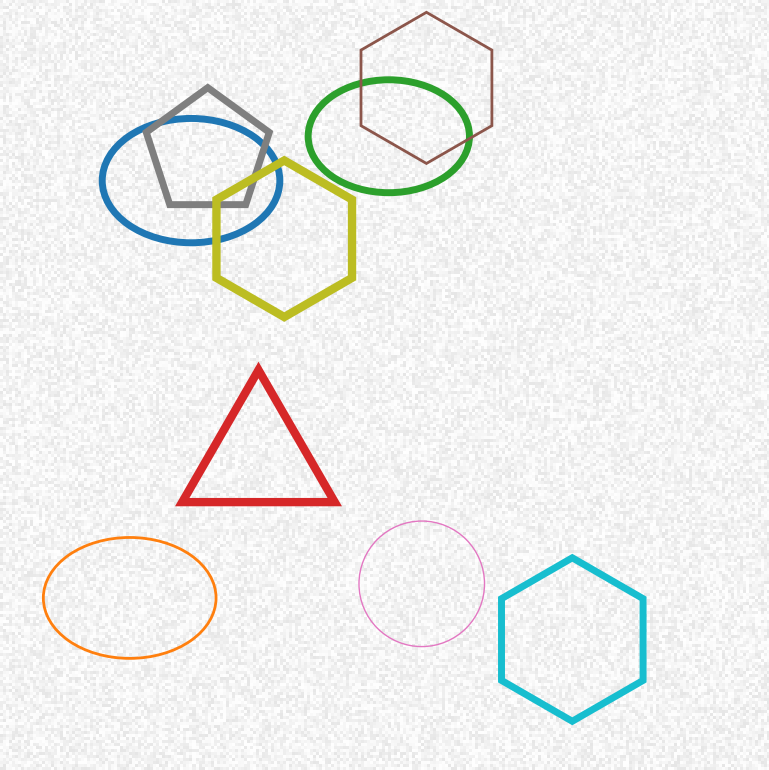[{"shape": "oval", "thickness": 2.5, "radius": 0.58, "center": [0.248, 0.765]}, {"shape": "oval", "thickness": 1, "radius": 0.56, "center": [0.168, 0.223]}, {"shape": "oval", "thickness": 2.5, "radius": 0.52, "center": [0.505, 0.823]}, {"shape": "triangle", "thickness": 3, "radius": 0.57, "center": [0.336, 0.405]}, {"shape": "hexagon", "thickness": 1, "radius": 0.49, "center": [0.554, 0.886]}, {"shape": "circle", "thickness": 0.5, "radius": 0.41, "center": [0.548, 0.242]}, {"shape": "pentagon", "thickness": 2.5, "radius": 0.42, "center": [0.27, 0.802]}, {"shape": "hexagon", "thickness": 3, "radius": 0.51, "center": [0.369, 0.69]}, {"shape": "hexagon", "thickness": 2.5, "radius": 0.53, "center": [0.743, 0.169]}]